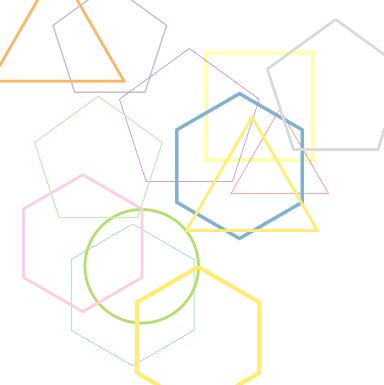[{"shape": "hexagon", "thickness": 0.5, "radius": 0.92, "center": [0.345, 0.234]}, {"shape": "square", "thickness": 3, "radius": 0.7, "center": [0.674, 0.723]}, {"shape": "pentagon", "thickness": 1, "radius": 0.78, "center": [0.285, 0.886]}, {"shape": "triangle", "thickness": 0.5, "radius": 0.73, "center": [0.727, 0.57]}, {"shape": "hexagon", "thickness": 2.5, "radius": 0.94, "center": [0.622, 0.569]}, {"shape": "triangle", "thickness": 2, "radius": 1.0, "center": [0.149, 0.889]}, {"shape": "circle", "thickness": 2, "radius": 0.74, "center": [0.368, 0.308]}, {"shape": "hexagon", "thickness": 2, "radius": 0.89, "center": [0.215, 0.368]}, {"shape": "pentagon", "thickness": 2, "radius": 0.93, "center": [0.872, 0.763]}, {"shape": "pentagon", "thickness": 0.5, "radius": 0.95, "center": [0.492, 0.683]}, {"shape": "pentagon", "thickness": 1, "radius": 0.87, "center": [0.256, 0.576]}, {"shape": "triangle", "thickness": 2, "radius": 0.98, "center": [0.655, 0.499]}, {"shape": "hexagon", "thickness": 3, "radius": 0.92, "center": [0.515, 0.123]}]